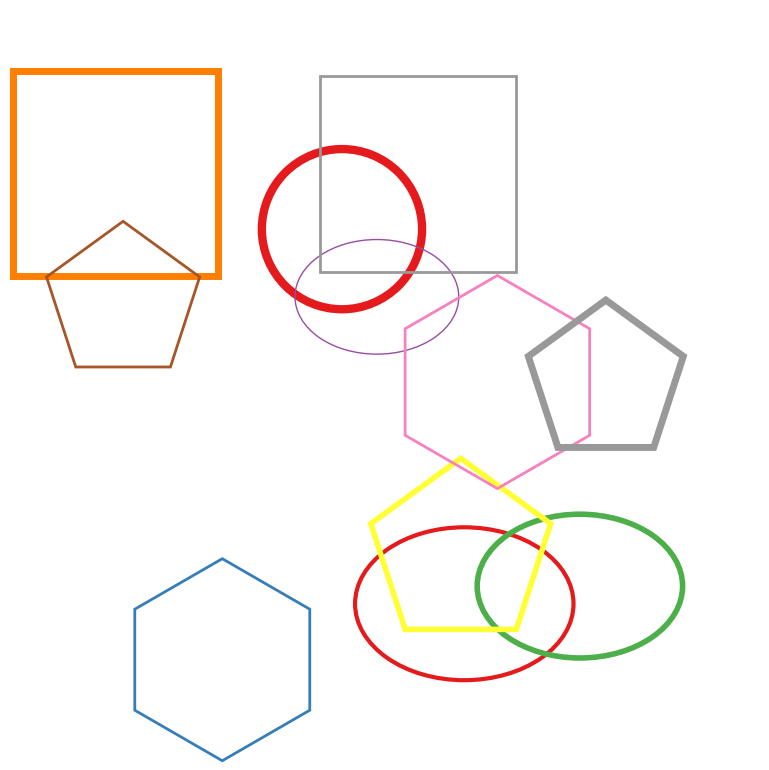[{"shape": "circle", "thickness": 3, "radius": 0.52, "center": [0.444, 0.702]}, {"shape": "oval", "thickness": 1.5, "radius": 0.71, "center": [0.603, 0.216]}, {"shape": "hexagon", "thickness": 1, "radius": 0.66, "center": [0.289, 0.143]}, {"shape": "oval", "thickness": 2, "radius": 0.67, "center": [0.753, 0.239]}, {"shape": "oval", "thickness": 0.5, "radius": 0.53, "center": [0.489, 0.614]}, {"shape": "square", "thickness": 2.5, "radius": 0.67, "center": [0.15, 0.775]}, {"shape": "pentagon", "thickness": 2, "radius": 0.61, "center": [0.598, 0.282]}, {"shape": "pentagon", "thickness": 1, "radius": 0.52, "center": [0.16, 0.608]}, {"shape": "hexagon", "thickness": 1, "radius": 0.69, "center": [0.646, 0.504]}, {"shape": "square", "thickness": 1, "radius": 0.64, "center": [0.543, 0.774]}, {"shape": "pentagon", "thickness": 2.5, "radius": 0.53, "center": [0.787, 0.505]}]